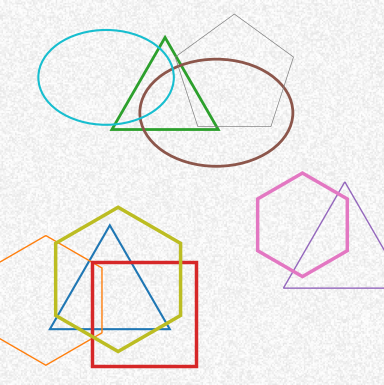[{"shape": "triangle", "thickness": 1.5, "radius": 0.9, "center": [0.285, 0.235]}, {"shape": "hexagon", "thickness": 1, "radius": 0.84, "center": [0.119, 0.22]}, {"shape": "triangle", "thickness": 2, "radius": 0.8, "center": [0.429, 0.743]}, {"shape": "square", "thickness": 2.5, "radius": 0.68, "center": [0.374, 0.185]}, {"shape": "triangle", "thickness": 1, "radius": 0.92, "center": [0.896, 0.344]}, {"shape": "oval", "thickness": 2, "radius": 0.99, "center": [0.562, 0.707]}, {"shape": "hexagon", "thickness": 2.5, "radius": 0.67, "center": [0.786, 0.416]}, {"shape": "pentagon", "thickness": 0.5, "radius": 0.81, "center": [0.609, 0.802]}, {"shape": "hexagon", "thickness": 2.5, "radius": 0.94, "center": [0.307, 0.274]}, {"shape": "oval", "thickness": 1.5, "radius": 0.88, "center": [0.276, 0.799]}]